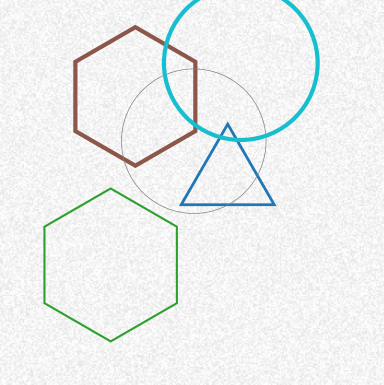[{"shape": "triangle", "thickness": 2, "radius": 0.7, "center": [0.591, 0.538]}, {"shape": "hexagon", "thickness": 1.5, "radius": 0.99, "center": [0.287, 0.312]}, {"shape": "hexagon", "thickness": 3, "radius": 0.9, "center": [0.352, 0.749]}, {"shape": "circle", "thickness": 0.5, "radius": 0.94, "center": [0.503, 0.633]}, {"shape": "circle", "thickness": 3, "radius": 1.0, "center": [0.626, 0.836]}]